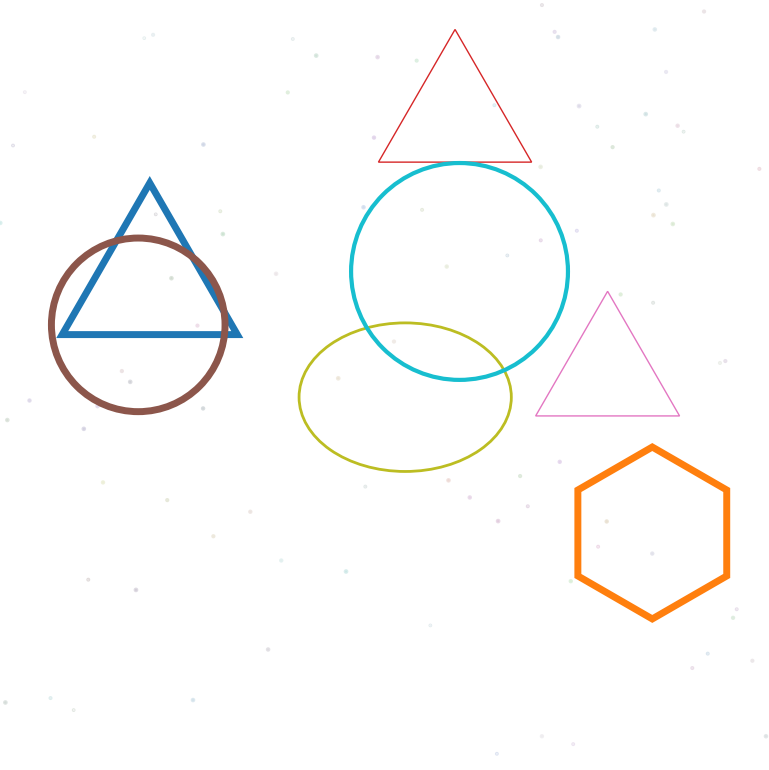[{"shape": "triangle", "thickness": 2.5, "radius": 0.66, "center": [0.194, 0.631]}, {"shape": "hexagon", "thickness": 2.5, "radius": 0.56, "center": [0.847, 0.308]}, {"shape": "triangle", "thickness": 0.5, "radius": 0.57, "center": [0.591, 0.847]}, {"shape": "circle", "thickness": 2.5, "radius": 0.56, "center": [0.18, 0.578]}, {"shape": "triangle", "thickness": 0.5, "radius": 0.54, "center": [0.789, 0.514]}, {"shape": "oval", "thickness": 1, "radius": 0.69, "center": [0.526, 0.484]}, {"shape": "circle", "thickness": 1.5, "radius": 0.7, "center": [0.597, 0.647]}]